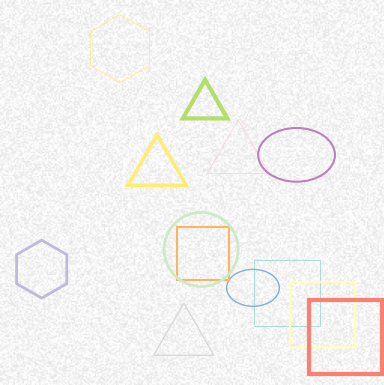[{"shape": "square", "thickness": 0.5, "radius": 0.43, "center": [0.745, 0.239]}, {"shape": "square", "thickness": 1.5, "radius": 0.42, "center": [0.837, 0.182]}, {"shape": "hexagon", "thickness": 2, "radius": 0.38, "center": [0.108, 0.301]}, {"shape": "square", "thickness": 3, "radius": 0.48, "center": [0.898, 0.124]}, {"shape": "oval", "thickness": 1, "radius": 0.34, "center": [0.657, 0.252]}, {"shape": "square", "thickness": 1.5, "radius": 0.34, "center": [0.528, 0.341]}, {"shape": "triangle", "thickness": 3, "radius": 0.33, "center": [0.533, 0.726]}, {"shape": "triangle", "thickness": 0.5, "radius": 0.46, "center": [0.619, 0.596]}, {"shape": "triangle", "thickness": 1, "radius": 0.45, "center": [0.477, 0.122]}, {"shape": "oval", "thickness": 1.5, "radius": 0.5, "center": [0.77, 0.598]}, {"shape": "circle", "thickness": 2, "radius": 0.48, "center": [0.522, 0.352]}, {"shape": "triangle", "thickness": 2.5, "radius": 0.44, "center": [0.408, 0.562]}, {"shape": "hexagon", "thickness": 0.5, "radius": 0.44, "center": [0.312, 0.874]}]